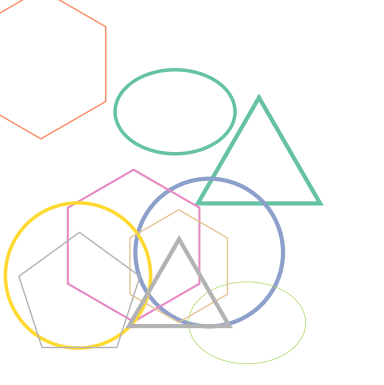[{"shape": "oval", "thickness": 2.5, "radius": 0.78, "center": [0.455, 0.71]}, {"shape": "triangle", "thickness": 3, "radius": 0.92, "center": [0.673, 0.563]}, {"shape": "hexagon", "thickness": 1, "radius": 0.97, "center": [0.106, 0.833]}, {"shape": "circle", "thickness": 3, "radius": 0.96, "center": [0.543, 0.344]}, {"shape": "hexagon", "thickness": 1.5, "radius": 0.99, "center": [0.347, 0.362]}, {"shape": "oval", "thickness": 0.5, "radius": 0.76, "center": [0.642, 0.161]}, {"shape": "circle", "thickness": 2.5, "radius": 0.94, "center": [0.203, 0.284]}, {"shape": "hexagon", "thickness": 1, "radius": 0.73, "center": [0.464, 0.309]}, {"shape": "triangle", "thickness": 3, "radius": 0.75, "center": [0.465, 0.228]}, {"shape": "pentagon", "thickness": 1, "radius": 0.83, "center": [0.206, 0.231]}]